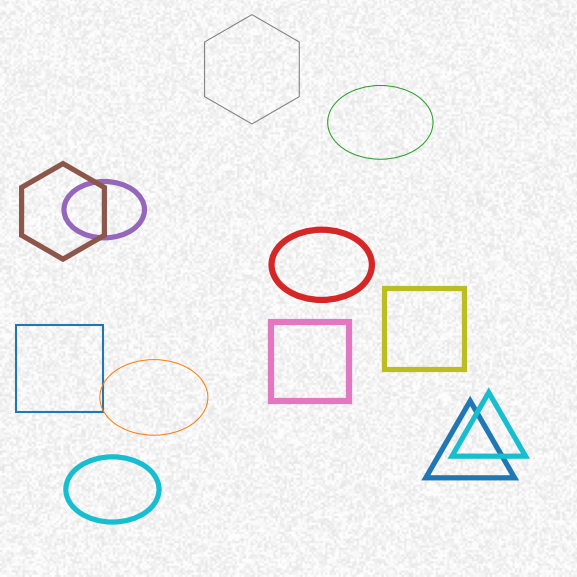[{"shape": "triangle", "thickness": 2.5, "radius": 0.44, "center": [0.814, 0.216]}, {"shape": "square", "thickness": 1, "radius": 0.38, "center": [0.102, 0.362]}, {"shape": "oval", "thickness": 0.5, "radius": 0.47, "center": [0.266, 0.311]}, {"shape": "oval", "thickness": 0.5, "radius": 0.46, "center": [0.659, 0.787]}, {"shape": "oval", "thickness": 3, "radius": 0.43, "center": [0.557, 0.541]}, {"shape": "oval", "thickness": 2.5, "radius": 0.35, "center": [0.18, 0.636]}, {"shape": "hexagon", "thickness": 2.5, "radius": 0.41, "center": [0.109, 0.633]}, {"shape": "square", "thickness": 3, "radius": 0.34, "center": [0.536, 0.373]}, {"shape": "hexagon", "thickness": 0.5, "radius": 0.47, "center": [0.436, 0.879]}, {"shape": "square", "thickness": 2.5, "radius": 0.35, "center": [0.735, 0.43]}, {"shape": "triangle", "thickness": 2.5, "radius": 0.37, "center": [0.846, 0.246]}, {"shape": "oval", "thickness": 2.5, "radius": 0.4, "center": [0.195, 0.152]}]